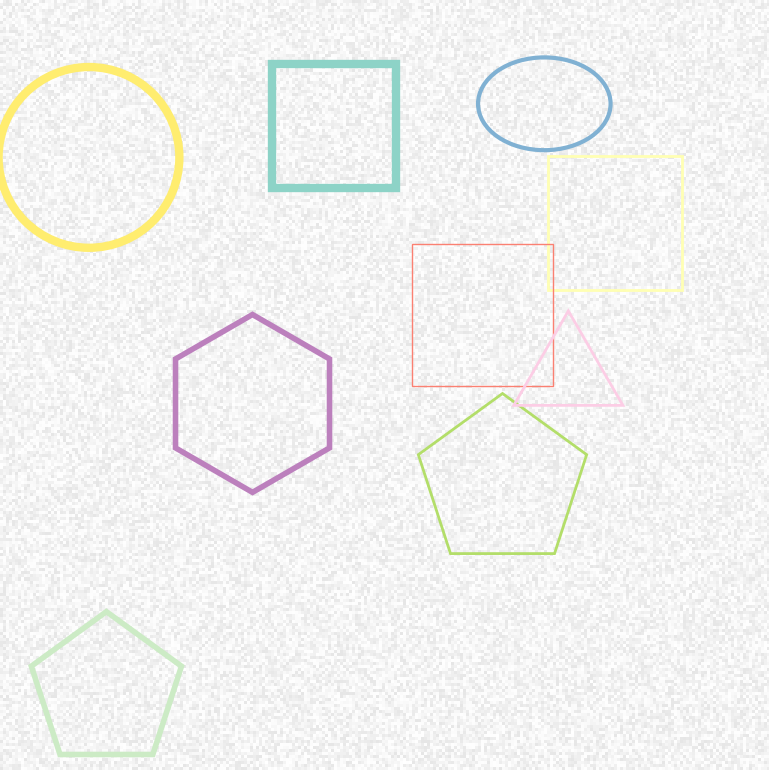[{"shape": "square", "thickness": 3, "radius": 0.4, "center": [0.434, 0.837]}, {"shape": "square", "thickness": 1, "radius": 0.43, "center": [0.799, 0.71]}, {"shape": "square", "thickness": 0.5, "radius": 0.46, "center": [0.627, 0.591]}, {"shape": "oval", "thickness": 1.5, "radius": 0.43, "center": [0.707, 0.865]}, {"shape": "pentagon", "thickness": 1, "radius": 0.57, "center": [0.653, 0.374]}, {"shape": "triangle", "thickness": 1, "radius": 0.41, "center": [0.738, 0.514]}, {"shape": "hexagon", "thickness": 2, "radius": 0.58, "center": [0.328, 0.476]}, {"shape": "pentagon", "thickness": 2, "radius": 0.51, "center": [0.138, 0.103]}, {"shape": "circle", "thickness": 3, "radius": 0.59, "center": [0.116, 0.796]}]